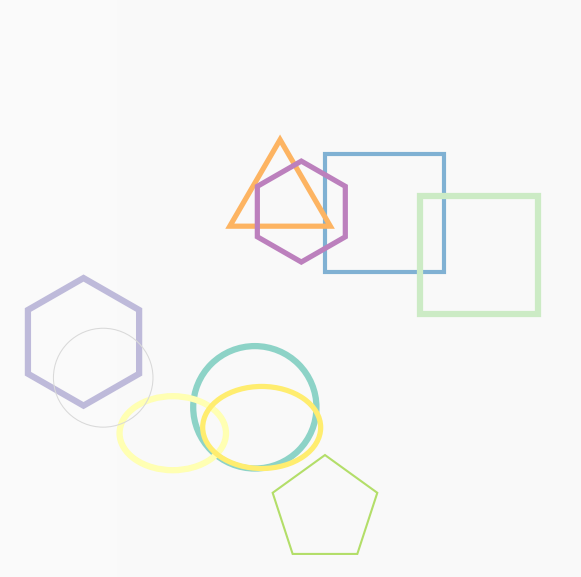[{"shape": "circle", "thickness": 3, "radius": 0.53, "center": [0.438, 0.294]}, {"shape": "oval", "thickness": 3, "radius": 0.46, "center": [0.297, 0.249]}, {"shape": "hexagon", "thickness": 3, "radius": 0.55, "center": [0.144, 0.407]}, {"shape": "square", "thickness": 2, "radius": 0.51, "center": [0.661, 0.631]}, {"shape": "triangle", "thickness": 2.5, "radius": 0.5, "center": [0.482, 0.657]}, {"shape": "pentagon", "thickness": 1, "radius": 0.47, "center": [0.559, 0.117]}, {"shape": "circle", "thickness": 0.5, "radius": 0.43, "center": [0.178, 0.345]}, {"shape": "hexagon", "thickness": 2.5, "radius": 0.44, "center": [0.518, 0.633]}, {"shape": "square", "thickness": 3, "radius": 0.51, "center": [0.824, 0.558]}, {"shape": "oval", "thickness": 2.5, "radius": 0.51, "center": [0.45, 0.259]}]